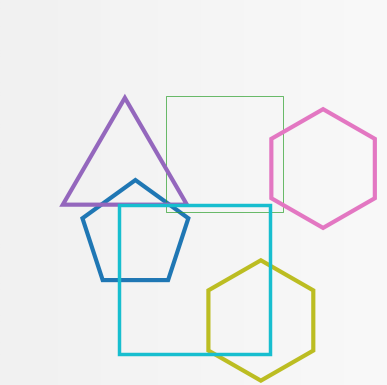[{"shape": "pentagon", "thickness": 3, "radius": 0.72, "center": [0.349, 0.389]}, {"shape": "square", "thickness": 0.5, "radius": 0.76, "center": [0.579, 0.6]}, {"shape": "triangle", "thickness": 3, "radius": 0.92, "center": [0.322, 0.561]}, {"shape": "hexagon", "thickness": 3, "radius": 0.77, "center": [0.834, 0.562]}, {"shape": "hexagon", "thickness": 3, "radius": 0.78, "center": [0.673, 0.168]}, {"shape": "square", "thickness": 2.5, "radius": 0.97, "center": [0.501, 0.274]}]